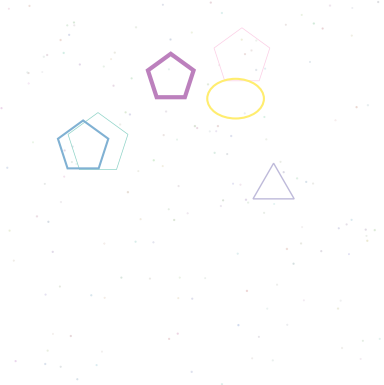[{"shape": "pentagon", "thickness": 0.5, "radius": 0.41, "center": [0.255, 0.626]}, {"shape": "triangle", "thickness": 1, "radius": 0.31, "center": [0.711, 0.514]}, {"shape": "pentagon", "thickness": 1.5, "radius": 0.34, "center": [0.216, 0.618]}, {"shape": "pentagon", "thickness": 0.5, "radius": 0.38, "center": [0.628, 0.852]}, {"shape": "pentagon", "thickness": 3, "radius": 0.31, "center": [0.444, 0.798]}, {"shape": "oval", "thickness": 1.5, "radius": 0.37, "center": [0.612, 0.744]}]